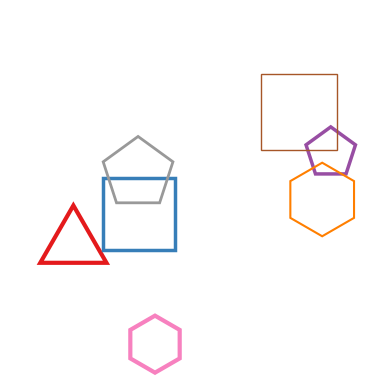[{"shape": "triangle", "thickness": 3, "radius": 0.5, "center": [0.191, 0.367]}, {"shape": "square", "thickness": 2.5, "radius": 0.46, "center": [0.361, 0.445]}, {"shape": "pentagon", "thickness": 2.5, "radius": 0.34, "center": [0.859, 0.603]}, {"shape": "hexagon", "thickness": 1.5, "radius": 0.48, "center": [0.837, 0.482]}, {"shape": "square", "thickness": 1, "radius": 0.49, "center": [0.777, 0.708]}, {"shape": "hexagon", "thickness": 3, "radius": 0.37, "center": [0.403, 0.106]}, {"shape": "pentagon", "thickness": 2, "radius": 0.48, "center": [0.359, 0.55]}]